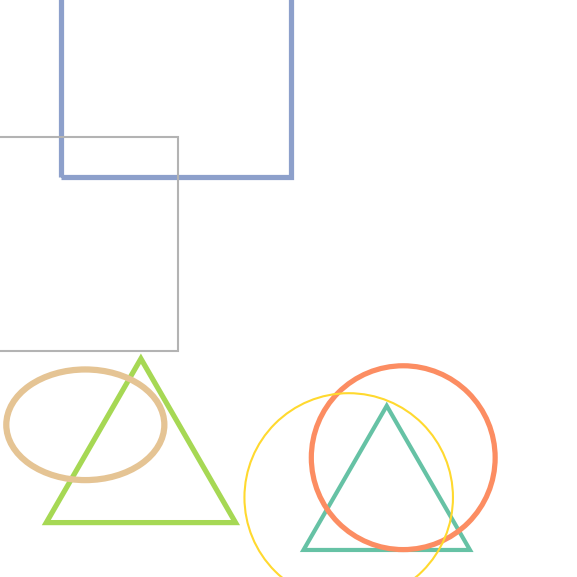[{"shape": "triangle", "thickness": 2, "radius": 0.83, "center": [0.67, 0.13]}, {"shape": "circle", "thickness": 2.5, "radius": 0.8, "center": [0.698, 0.207]}, {"shape": "square", "thickness": 2.5, "radius": 1.0, "center": [0.305, 0.892]}, {"shape": "triangle", "thickness": 2.5, "radius": 0.95, "center": [0.244, 0.189]}, {"shape": "circle", "thickness": 1, "radius": 0.9, "center": [0.604, 0.138]}, {"shape": "oval", "thickness": 3, "radius": 0.68, "center": [0.148, 0.264]}, {"shape": "square", "thickness": 1, "radius": 0.93, "center": [0.123, 0.576]}]